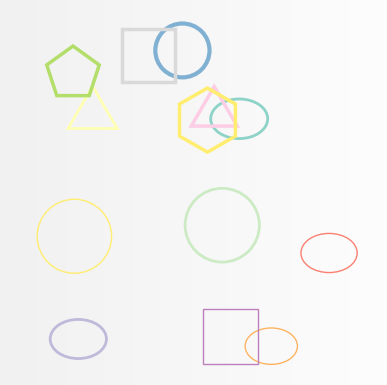[{"shape": "oval", "thickness": 2, "radius": 0.37, "center": [0.617, 0.691]}, {"shape": "triangle", "thickness": 2, "radius": 0.37, "center": [0.239, 0.703]}, {"shape": "oval", "thickness": 2, "radius": 0.36, "center": [0.202, 0.12]}, {"shape": "oval", "thickness": 1, "radius": 0.36, "center": [0.849, 0.343]}, {"shape": "circle", "thickness": 3, "radius": 0.35, "center": [0.471, 0.869]}, {"shape": "oval", "thickness": 1, "radius": 0.34, "center": [0.7, 0.101]}, {"shape": "pentagon", "thickness": 2.5, "radius": 0.36, "center": [0.188, 0.809]}, {"shape": "triangle", "thickness": 2.5, "radius": 0.34, "center": [0.553, 0.707]}, {"shape": "square", "thickness": 2.5, "radius": 0.34, "center": [0.383, 0.856]}, {"shape": "square", "thickness": 1, "radius": 0.35, "center": [0.595, 0.125]}, {"shape": "circle", "thickness": 2, "radius": 0.48, "center": [0.574, 0.415]}, {"shape": "circle", "thickness": 1, "radius": 0.48, "center": [0.192, 0.386]}, {"shape": "hexagon", "thickness": 2.5, "radius": 0.42, "center": [0.535, 0.688]}]